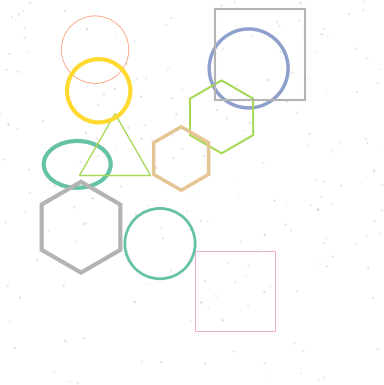[{"shape": "oval", "thickness": 3, "radius": 0.43, "center": [0.201, 0.573]}, {"shape": "circle", "thickness": 2, "radius": 0.46, "center": [0.416, 0.367]}, {"shape": "circle", "thickness": 0.5, "radius": 0.44, "center": [0.247, 0.871]}, {"shape": "circle", "thickness": 2.5, "radius": 0.51, "center": [0.646, 0.822]}, {"shape": "square", "thickness": 0.5, "radius": 0.52, "center": [0.61, 0.244]}, {"shape": "hexagon", "thickness": 1.5, "radius": 0.47, "center": [0.575, 0.696]}, {"shape": "triangle", "thickness": 1, "radius": 0.53, "center": [0.299, 0.597]}, {"shape": "circle", "thickness": 3, "radius": 0.41, "center": [0.256, 0.764]}, {"shape": "hexagon", "thickness": 2.5, "radius": 0.41, "center": [0.471, 0.588]}, {"shape": "square", "thickness": 1.5, "radius": 0.59, "center": [0.675, 0.858]}, {"shape": "hexagon", "thickness": 3, "radius": 0.59, "center": [0.21, 0.41]}]